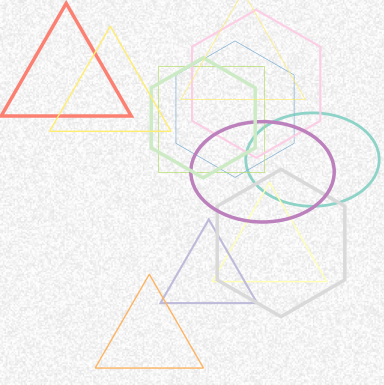[{"shape": "oval", "thickness": 2, "radius": 0.87, "center": [0.812, 0.585]}, {"shape": "triangle", "thickness": 1, "radius": 0.86, "center": [0.7, 0.355]}, {"shape": "triangle", "thickness": 1.5, "radius": 0.72, "center": [0.542, 0.285]}, {"shape": "triangle", "thickness": 2.5, "radius": 0.98, "center": [0.172, 0.796]}, {"shape": "hexagon", "thickness": 0.5, "radius": 0.89, "center": [0.61, 0.716]}, {"shape": "triangle", "thickness": 1, "radius": 0.81, "center": [0.388, 0.125]}, {"shape": "square", "thickness": 0.5, "radius": 0.68, "center": [0.548, 0.691]}, {"shape": "hexagon", "thickness": 1.5, "radius": 0.96, "center": [0.665, 0.782]}, {"shape": "hexagon", "thickness": 2.5, "radius": 0.96, "center": [0.73, 0.369]}, {"shape": "oval", "thickness": 2.5, "radius": 0.93, "center": [0.682, 0.554]}, {"shape": "hexagon", "thickness": 2.5, "radius": 0.78, "center": [0.528, 0.694]}, {"shape": "triangle", "thickness": 1, "radius": 0.91, "center": [0.286, 0.75]}, {"shape": "triangle", "thickness": 0.5, "radius": 0.93, "center": [0.631, 0.835]}]